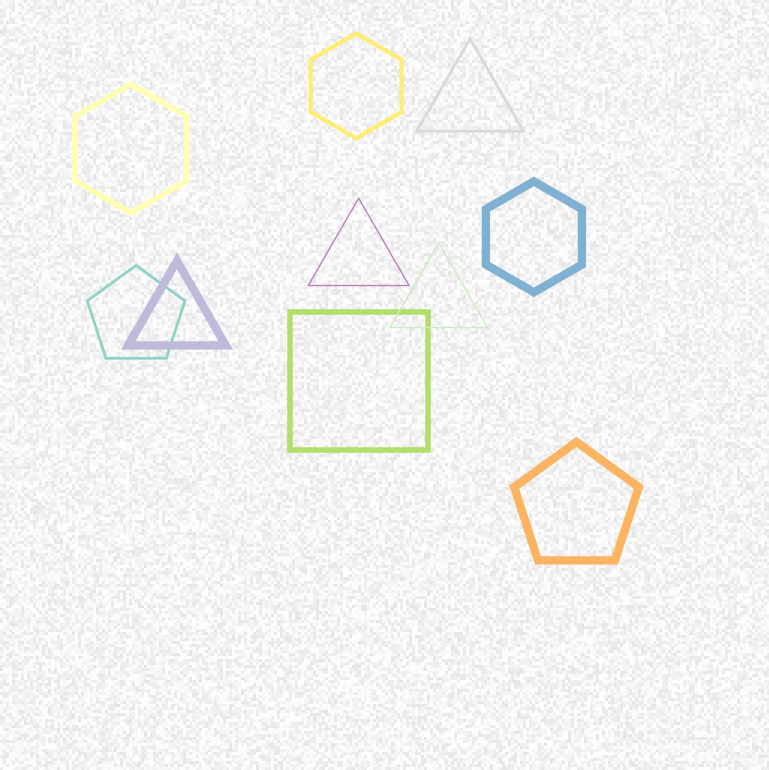[{"shape": "pentagon", "thickness": 1, "radius": 0.33, "center": [0.177, 0.589]}, {"shape": "hexagon", "thickness": 2, "radius": 0.42, "center": [0.17, 0.807]}, {"shape": "triangle", "thickness": 3, "radius": 0.37, "center": [0.23, 0.588]}, {"shape": "hexagon", "thickness": 3, "radius": 0.36, "center": [0.693, 0.692]}, {"shape": "pentagon", "thickness": 3, "radius": 0.43, "center": [0.749, 0.341]}, {"shape": "square", "thickness": 2, "radius": 0.45, "center": [0.466, 0.505]}, {"shape": "triangle", "thickness": 1, "radius": 0.4, "center": [0.61, 0.87]}, {"shape": "triangle", "thickness": 0.5, "radius": 0.38, "center": [0.466, 0.667]}, {"shape": "triangle", "thickness": 0.5, "radius": 0.37, "center": [0.57, 0.611]}, {"shape": "hexagon", "thickness": 1.5, "radius": 0.34, "center": [0.463, 0.888]}]